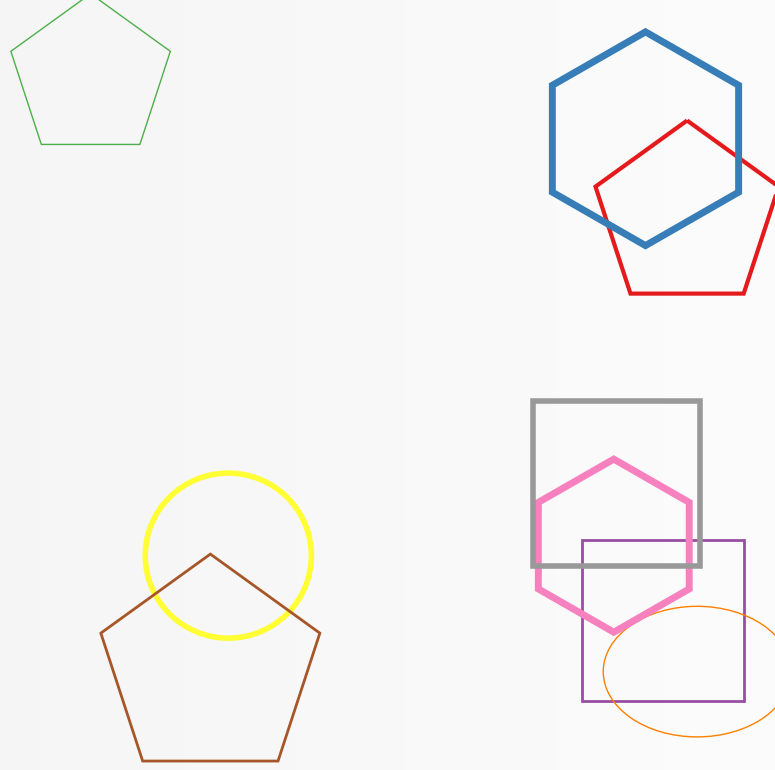[{"shape": "pentagon", "thickness": 1.5, "radius": 0.62, "center": [0.887, 0.719]}, {"shape": "hexagon", "thickness": 2.5, "radius": 0.69, "center": [0.833, 0.82]}, {"shape": "pentagon", "thickness": 0.5, "radius": 0.54, "center": [0.117, 0.9]}, {"shape": "square", "thickness": 1, "radius": 0.52, "center": [0.855, 0.194]}, {"shape": "oval", "thickness": 0.5, "radius": 0.61, "center": [0.9, 0.128]}, {"shape": "circle", "thickness": 2, "radius": 0.54, "center": [0.295, 0.278]}, {"shape": "pentagon", "thickness": 1, "radius": 0.74, "center": [0.271, 0.132]}, {"shape": "hexagon", "thickness": 2.5, "radius": 0.56, "center": [0.792, 0.291]}, {"shape": "square", "thickness": 2, "radius": 0.54, "center": [0.795, 0.372]}]